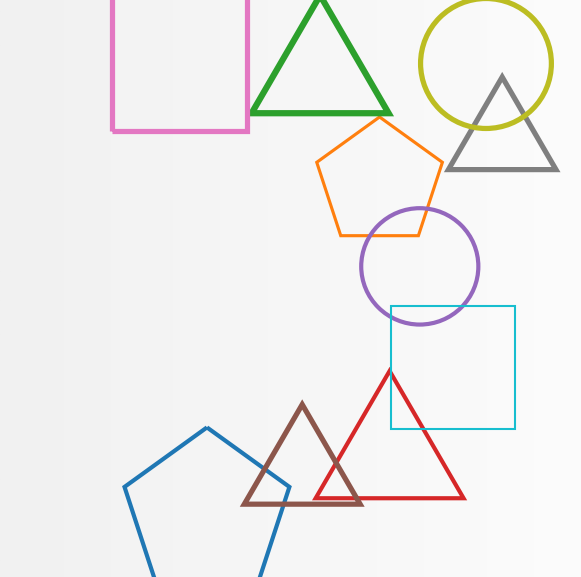[{"shape": "pentagon", "thickness": 2, "radius": 0.75, "center": [0.356, 0.11]}, {"shape": "pentagon", "thickness": 1.5, "radius": 0.57, "center": [0.653, 0.683]}, {"shape": "triangle", "thickness": 3, "radius": 0.68, "center": [0.551, 0.871]}, {"shape": "triangle", "thickness": 2, "radius": 0.73, "center": [0.67, 0.21]}, {"shape": "circle", "thickness": 2, "radius": 0.5, "center": [0.722, 0.538]}, {"shape": "triangle", "thickness": 2.5, "radius": 0.58, "center": [0.52, 0.184]}, {"shape": "square", "thickness": 2.5, "radius": 0.58, "center": [0.309, 0.889]}, {"shape": "triangle", "thickness": 2.5, "radius": 0.53, "center": [0.864, 0.759]}, {"shape": "circle", "thickness": 2.5, "radius": 0.56, "center": [0.836, 0.889]}, {"shape": "square", "thickness": 1, "radius": 0.53, "center": [0.779, 0.363]}]